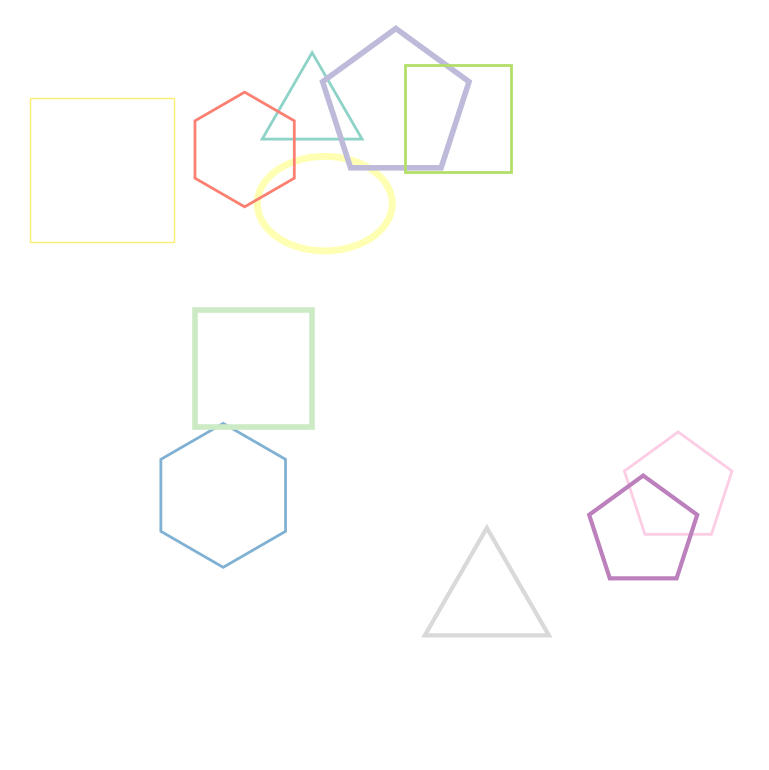[{"shape": "triangle", "thickness": 1, "radius": 0.37, "center": [0.405, 0.857]}, {"shape": "oval", "thickness": 2.5, "radius": 0.44, "center": [0.422, 0.736]}, {"shape": "pentagon", "thickness": 2, "radius": 0.5, "center": [0.514, 0.863]}, {"shape": "hexagon", "thickness": 1, "radius": 0.37, "center": [0.318, 0.806]}, {"shape": "hexagon", "thickness": 1, "radius": 0.47, "center": [0.29, 0.357]}, {"shape": "square", "thickness": 1, "radius": 0.35, "center": [0.595, 0.846]}, {"shape": "pentagon", "thickness": 1, "radius": 0.37, "center": [0.881, 0.366]}, {"shape": "triangle", "thickness": 1.5, "radius": 0.47, "center": [0.632, 0.221]}, {"shape": "pentagon", "thickness": 1.5, "radius": 0.37, "center": [0.835, 0.309]}, {"shape": "square", "thickness": 2, "radius": 0.38, "center": [0.329, 0.521]}, {"shape": "square", "thickness": 0.5, "radius": 0.47, "center": [0.132, 0.779]}]